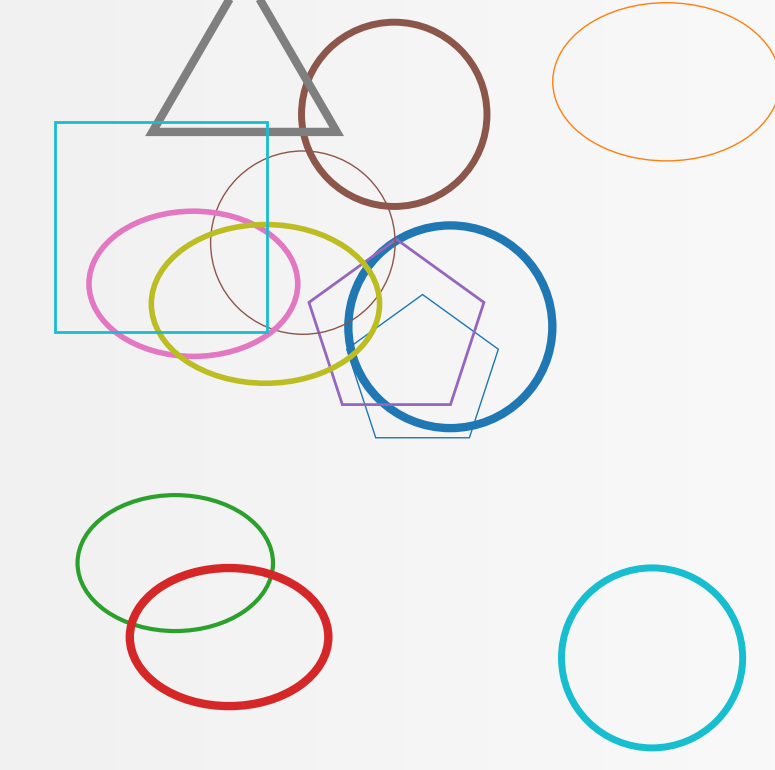[{"shape": "pentagon", "thickness": 0.5, "radius": 0.51, "center": [0.545, 0.515]}, {"shape": "circle", "thickness": 3, "radius": 0.66, "center": [0.581, 0.576]}, {"shape": "oval", "thickness": 0.5, "radius": 0.73, "center": [0.86, 0.894]}, {"shape": "oval", "thickness": 1.5, "radius": 0.63, "center": [0.226, 0.269]}, {"shape": "oval", "thickness": 3, "radius": 0.64, "center": [0.296, 0.173]}, {"shape": "pentagon", "thickness": 1, "radius": 0.59, "center": [0.512, 0.571]}, {"shape": "circle", "thickness": 0.5, "radius": 0.6, "center": [0.391, 0.685]}, {"shape": "circle", "thickness": 2.5, "radius": 0.6, "center": [0.509, 0.852]}, {"shape": "oval", "thickness": 2, "radius": 0.67, "center": [0.25, 0.631]}, {"shape": "triangle", "thickness": 3, "radius": 0.69, "center": [0.316, 0.897]}, {"shape": "oval", "thickness": 2, "radius": 0.74, "center": [0.343, 0.605]}, {"shape": "circle", "thickness": 2.5, "radius": 0.58, "center": [0.841, 0.146]}, {"shape": "square", "thickness": 1, "radius": 0.68, "center": [0.208, 0.705]}]